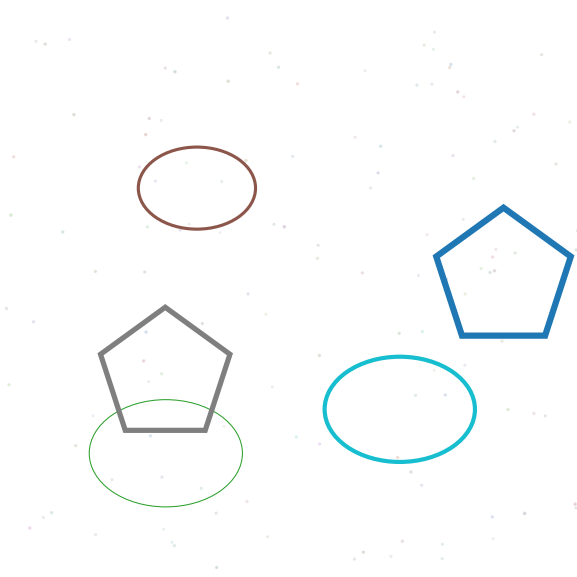[{"shape": "pentagon", "thickness": 3, "radius": 0.61, "center": [0.872, 0.517]}, {"shape": "oval", "thickness": 0.5, "radius": 0.66, "center": [0.287, 0.214]}, {"shape": "oval", "thickness": 1.5, "radius": 0.51, "center": [0.341, 0.673]}, {"shape": "pentagon", "thickness": 2.5, "radius": 0.59, "center": [0.286, 0.349]}, {"shape": "oval", "thickness": 2, "radius": 0.65, "center": [0.692, 0.29]}]